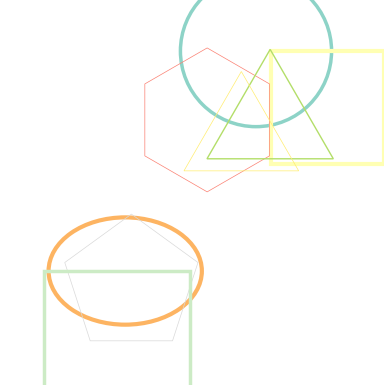[{"shape": "circle", "thickness": 2.5, "radius": 0.98, "center": [0.665, 0.867]}, {"shape": "square", "thickness": 3, "radius": 0.73, "center": [0.851, 0.721]}, {"shape": "hexagon", "thickness": 0.5, "radius": 0.93, "center": [0.538, 0.689]}, {"shape": "oval", "thickness": 3, "radius": 1.0, "center": [0.325, 0.296]}, {"shape": "triangle", "thickness": 1, "radius": 0.95, "center": [0.702, 0.682]}, {"shape": "pentagon", "thickness": 0.5, "radius": 0.91, "center": [0.341, 0.262]}, {"shape": "square", "thickness": 2.5, "radius": 0.94, "center": [0.304, 0.107]}, {"shape": "triangle", "thickness": 0.5, "radius": 0.86, "center": [0.627, 0.642]}]